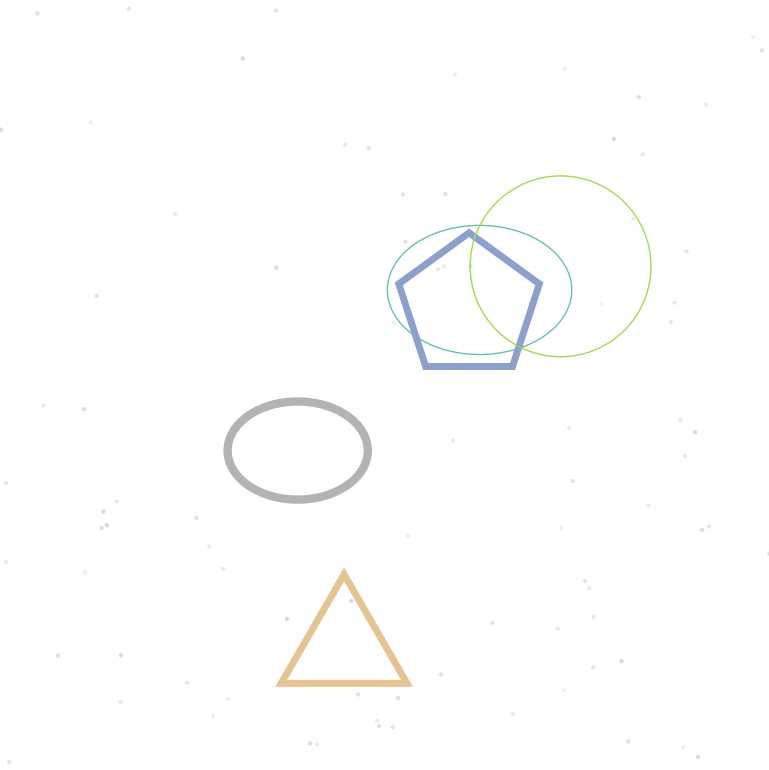[{"shape": "oval", "thickness": 0.5, "radius": 0.6, "center": [0.623, 0.623]}, {"shape": "pentagon", "thickness": 2.5, "radius": 0.48, "center": [0.609, 0.602]}, {"shape": "circle", "thickness": 0.5, "radius": 0.59, "center": [0.728, 0.654]}, {"shape": "triangle", "thickness": 2.5, "radius": 0.47, "center": [0.447, 0.16]}, {"shape": "oval", "thickness": 3, "radius": 0.46, "center": [0.387, 0.415]}]